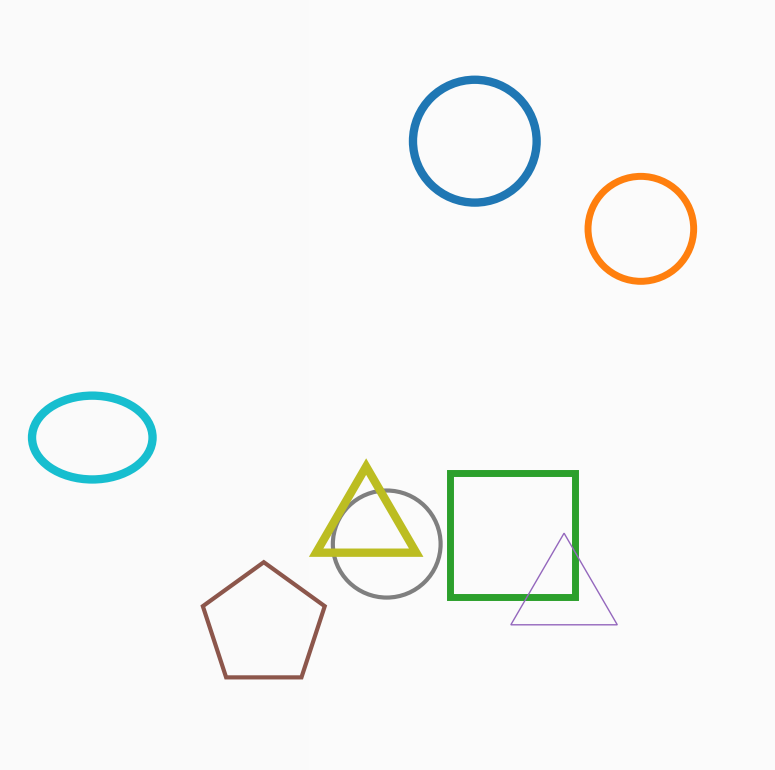[{"shape": "circle", "thickness": 3, "radius": 0.4, "center": [0.613, 0.817]}, {"shape": "circle", "thickness": 2.5, "radius": 0.34, "center": [0.827, 0.703]}, {"shape": "square", "thickness": 2.5, "radius": 0.4, "center": [0.661, 0.305]}, {"shape": "triangle", "thickness": 0.5, "radius": 0.4, "center": [0.728, 0.228]}, {"shape": "pentagon", "thickness": 1.5, "radius": 0.41, "center": [0.34, 0.187]}, {"shape": "circle", "thickness": 1.5, "radius": 0.35, "center": [0.499, 0.293]}, {"shape": "triangle", "thickness": 3, "radius": 0.37, "center": [0.472, 0.32]}, {"shape": "oval", "thickness": 3, "radius": 0.39, "center": [0.119, 0.432]}]